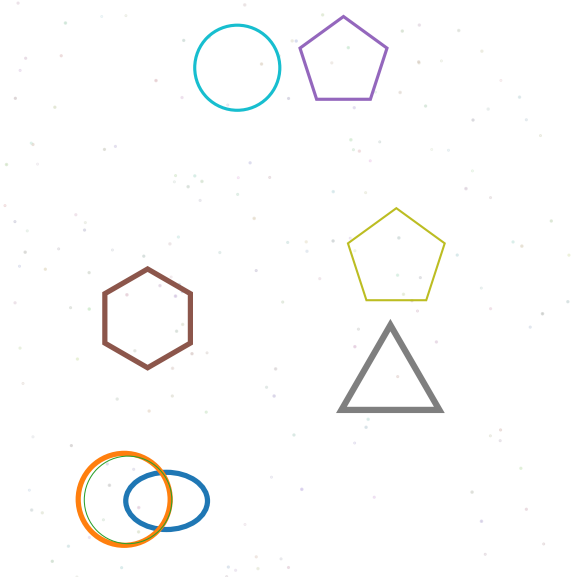[{"shape": "oval", "thickness": 2.5, "radius": 0.35, "center": [0.289, 0.132]}, {"shape": "circle", "thickness": 2.5, "radius": 0.4, "center": [0.215, 0.134]}, {"shape": "circle", "thickness": 0.5, "radius": 0.38, "center": [0.222, 0.134]}, {"shape": "pentagon", "thickness": 1.5, "radius": 0.4, "center": [0.595, 0.891]}, {"shape": "hexagon", "thickness": 2.5, "radius": 0.43, "center": [0.256, 0.448]}, {"shape": "triangle", "thickness": 3, "radius": 0.49, "center": [0.676, 0.338]}, {"shape": "pentagon", "thickness": 1, "radius": 0.44, "center": [0.686, 0.551]}, {"shape": "circle", "thickness": 1.5, "radius": 0.37, "center": [0.411, 0.882]}]